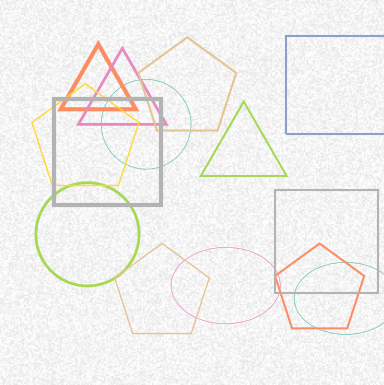[{"shape": "circle", "thickness": 0.5, "radius": 0.58, "center": [0.38, 0.677]}, {"shape": "oval", "thickness": 0.5, "radius": 0.67, "center": [0.898, 0.225]}, {"shape": "triangle", "thickness": 3, "radius": 0.56, "center": [0.255, 0.772]}, {"shape": "pentagon", "thickness": 1.5, "radius": 0.61, "center": [0.83, 0.246]}, {"shape": "square", "thickness": 1.5, "radius": 0.64, "center": [0.872, 0.779]}, {"shape": "oval", "thickness": 0.5, "radius": 0.71, "center": [0.586, 0.258]}, {"shape": "triangle", "thickness": 2, "radius": 0.66, "center": [0.318, 0.743]}, {"shape": "circle", "thickness": 2, "radius": 0.67, "center": [0.227, 0.391]}, {"shape": "triangle", "thickness": 1.5, "radius": 0.64, "center": [0.633, 0.607]}, {"shape": "pentagon", "thickness": 1, "radius": 0.73, "center": [0.222, 0.637]}, {"shape": "pentagon", "thickness": 1.5, "radius": 0.67, "center": [0.486, 0.769]}, {"shape": "pentagon", "thickness": 1, "radius": 0.65, "center": [0.421, 0.238]}, {"shape": "square", "thickness": 1.5, "radius": 0.67, "center": [0.849, 0.372]}, {"shape": "square", "thickness": 3, "radius": 0.69, "center": [0.28, 0.605]}]